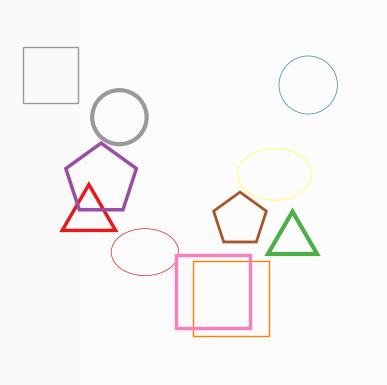[{"shape": "triangle", "thickness": 2.5, "radius": 0.4, "center": [0.229, 0.441]}, {"shape": "oval", "thickness": 0.5, "radius": 0.44, "center": [0.374, 0.345]}, {"shape": "circle", "thickness": 0.5, "radius": 0.38, "center": [0.795, 0.779]}, {"shape": "triangle", "thickness": 3, "radius": 0.37, "center": [0.755, 0.377]}, {"shape": "pentagon", "thickness": 2.5, "radius": 0.48, "center": [0.261, 0.533]}, {"shape": "square", "thickness": 1, "radius": 0.49, "center": [0.596, 0.224]}, {"shape": "oval", "thickness": 0.5, "radius": 0.48, "center": [0.709, 0.547]}, {"shape": "pentagon", "thickness": 2, "radius": 0.36, "center": [0.619, 0.429]}, {"shape": "square", "thickness": 2.5, "radius": 0.48, "center": [0.55, 0.242]}, {"shape": "circle", "thickness": 3, "radius": 0.35, "center": [0.308, 0.696]}, {"shape": "square", "thickness": 1, "radius": 0.36, "center": [0.13, 0.805]}]